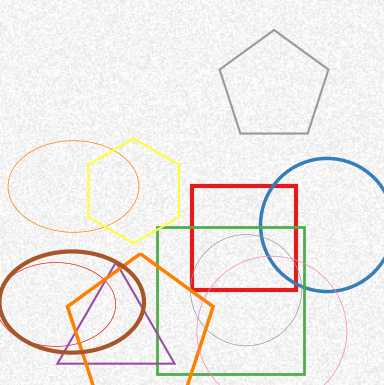[{"shape": "oval", "thickness": 0.5, "radius": 0.78, "center": [0.145, 0.209]}, {"shape": "square", "thickness": 3, "radius": 0.68, "center": [0.634, 0.382]}, {"shape": "circle", "thickness": 2.5, "radius": 0.86, "center": [0.85, 0.416]}, {"shape": "square", "thickness": 2, "radius": 0.96, "center": [0.599, 0.219]}, {"shape": "triangle", "thickness": 1.5, "radius": 0.88, "center": [0.301, 0.143]}, {"shape": "oval", "thickness": 0.5, "radius": 0.85, "center": [0.191, 0.516]}, {"shape": "pentagon", "thickness": 2.5, "radius": 0.99, "center": [0.364, 0.142]}, {"shape": "hexagon", "thickness": 1.5, "radius": 0.68, "center": [0.347, 0.504]}, {"shape": "oval", "thickness": 3, "radius": 0.94, "center": [0.186, 0.215]}, {"shape": "circle", "thickness": 0.5, "radius": 0.97, "center": [0.706, 0.14]}, {"shape": "pentagon", "thickness": 1.5, "radius": 0.74, "center": [0.712, 0.773]}, {"shape": "circle", "thickness": 0.5, "radius": 0.72, "center": [0.639, 0.246]}]